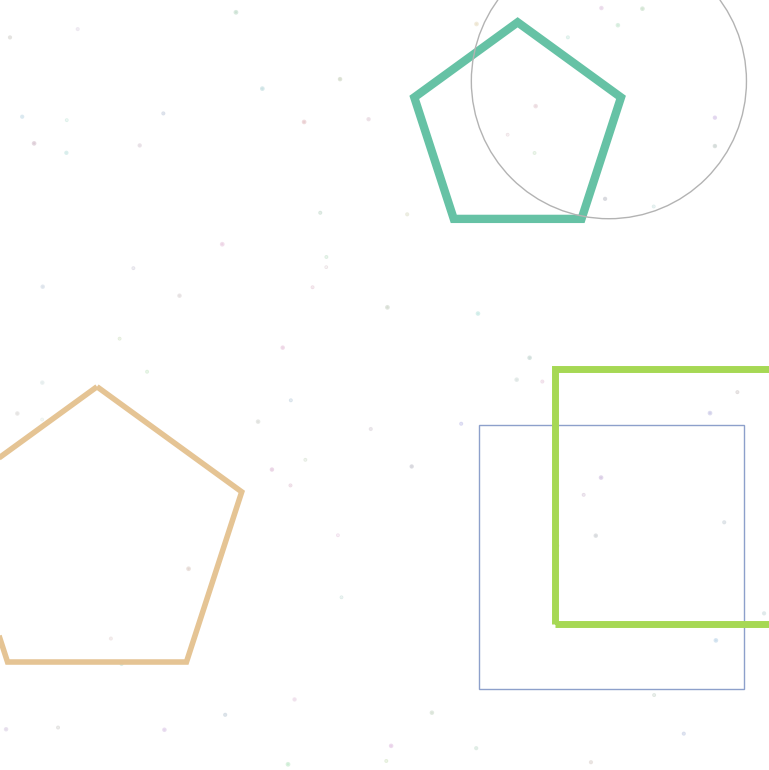[{"shape": "pentagon", "thickness": 3, "radius": 0.71, "center": [0.672, 0.83]}, {"shape": "square", "thickness": 0.5, "radius": 0.86, "center": [0.794, 0.276]}, {"shape": "square", "thickness": 2.5, "radius": 0.83, "center": [0.887, 0.355]}, {"shape": "pentagon", "thickness": 2, "radius": 0.99, "center": [0.126, 0.3]}, {"shape": "circle", "thickness": 0.5, "radius": 0.89, "center": [0.791, 0.895]}]